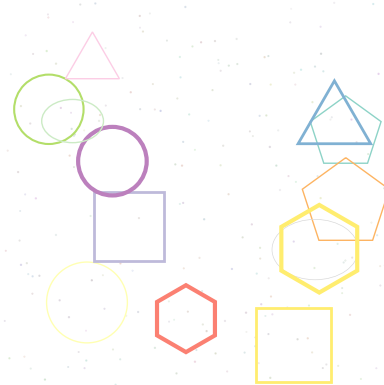[{"shape": "pentagon", "thickness": 1, "radius": 0.48, "center": [0.898, 0.654]}, {"shape": "circle", "thickness": 1, "radius": 0.52, "center": [0.226, 0.214]}, {"shape": "square", "thickness": 2, "radius": 0.45, "center": [0.335, 0.412]}, {"shape": "hexagon", "thickness": 3, "radius": 0.43, "center": [0.483, 0.172]}, {"shape": "triangle", "thickness": 2, "radius": 0.54, "center": [0.869, 0.681]}, {"shape": "pentagon", "thickness": 1, "radius": 0.59, "center": [0.898, 0.472]}, {"shape": "circle", "thickness": 1.5, "radius": 0.45, "center": [0.127, 0.716]}, {"shape": "triangle", "thickness": 1, "radius": 0.4, "center": [0.24, 0.836]}, {"shape": "oval", "thickness": 0.5, "radius": 0.56, "center": [0.819, 0.352]}, {"shape": "circle", "thickness": 3, "radius": 0.45, "center": [0.292, 0.581]}, {"shape": "oval", "thickness": 1, "radius": 0.4, "center": [0.189, 0.686]}, {"shape": "square", "thickness": 2, "radius": 0.49, "center": [0.762, 0.104]}, {"shape": "hexagon", "thickness": 3, "radius": 0.57, "center": [0.829, 0.354]}]